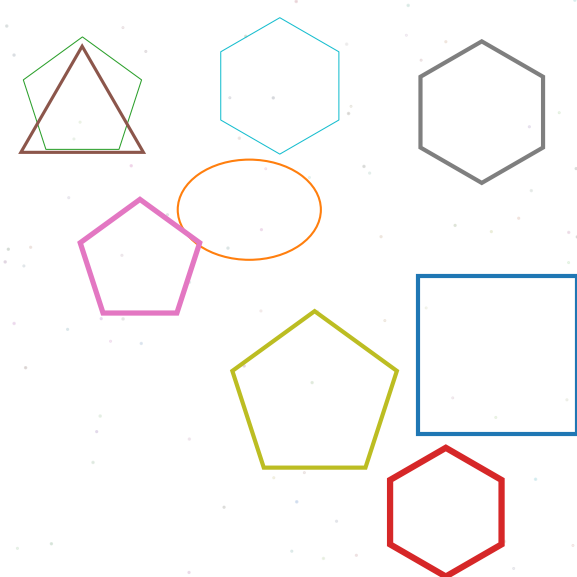[{"shape": "square", "thickness": 2, "radius": 0.69, "center": [0.862, 0.384]}, {"shape": "oval", "thickness": 1, "radius": 0.62, "center": [0.432, 0.636]}, {"shape": "pentagon", "thickness": 0.5, "radius": 0.54, "center": [0.143, 0.828]}, {"shape": "hexagon", "thickness": 3, "radius": 0.56, "center": [0.772, 0.112]}, {"shape": "triangle", "thickness": 1.5, "radius": 0.61, "center": [0.142, 0.797]}, {"shape": "pentagon", "thickness": 2.5, "radius": 0.54, "center": [0.242, 0.545]}, {"shape": "hexagon", "thickness": 2, "radius": 0.61, "center": [0.834, 0.805]}, {"shape": "pentagon", "thickness": 2, "radius": 0.75, "center": [0.545, 0.311]}, {"shape": "hexagon", "thickness": 0.5, "radius": 0.59, "center": [0.485, 0.85]}]